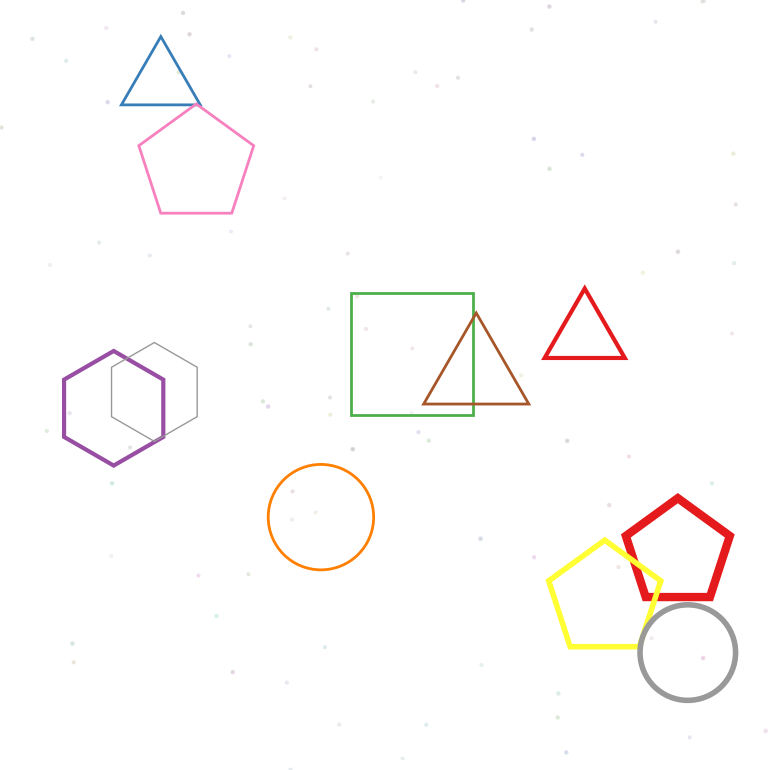[{"shape": "triangle", "thickness": 1.5, "radius": 0.3, "center": [0.759, 0.565]}, {"shape": "pentagon", "thickness": 3, "radius": 0.35, "center": [0.88, 0.282]}, {"shape": "triangle", "thickness": 1, "radius": 0.3, "center": [0.209, 0.893]}, {"shape": "square", "thickness": 1, "radius": 0.4, "center": [0.535, 0.54]}, {"shape": "hexagon", "thickness": 1.5, "radius": 0.37, "center": [0.148, 0.47]}, {"shape": "circle", "thickness": 1, "radius": 0.34, "center": [0.417, 0.328]}, {"shape": "pentagon", "thickness": 2, "radius": 0.38, "center": [0.785, 0.222]}, {"shape": "triangle", "thickness": 1, "radius": 0.39, "center": [0.618, 0.515]}, {"shape": "pentagon", "thickness": 1, "radius": 0.39, "center": [0.255, 0.787]}, {"shape": "circle", "thickness": 2, "radius": 0.31, "center": [0.893, 0.152]}, {"shape": "hexagon", "thickness": 0.5, "radius": 0.32, "center": [0.2, 0.491]}]